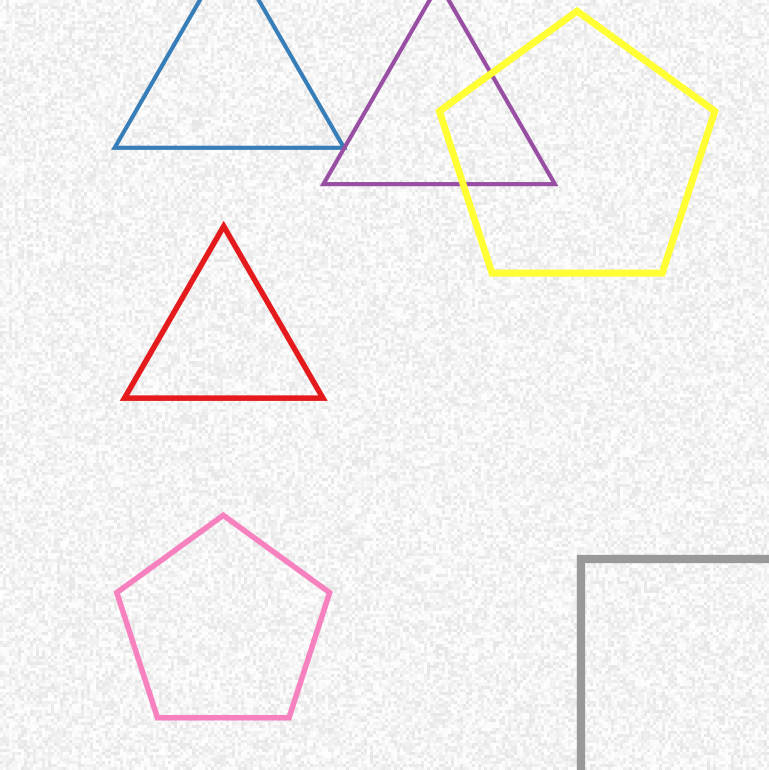[{"shape": "triangle", "thickness": 2, "radius": 0.74, "center": [0.291, 0.557]}, {"shape": "triangle", "thickness": 1.5, "radius": 0.86, "center": [0.298, 0.894]}, {"shape": "triangle", "thickness": 1.5, "radius": 0.87, "center": [0.57, 0.848]}, {"shape": "pentagon", "thickness": 2.5, "radius": 0.94, "center": [0.75, 0.797]}, {"shape": "pentagon", "thickness": 2, "radius": 0.73, "center": [0.29, 0.185]}, {"shape": "square", "thickness": 3, "radius": 0.72, "center": [0.898, 0.131]}]